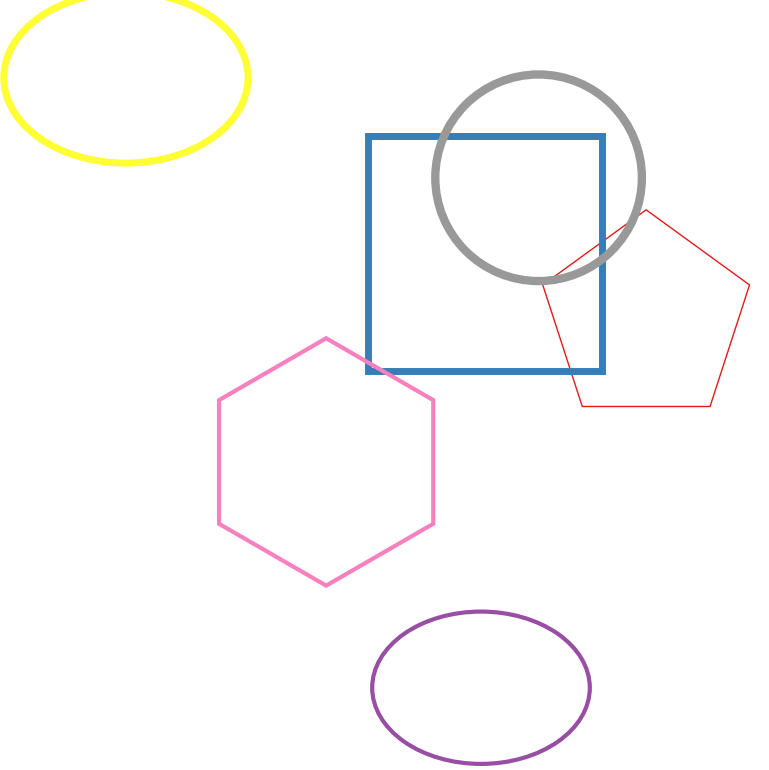[{"shape": "pentagon", "thickness": 0.5, "radius": 0.71, "center": [0.839, 0.586]}, {"shape": "square", "thickness": 2.5, "radius": 0.76, "center": [0.63, 0.671]}, {"shape": "oval", "thickness": 1.5, "radius": 0.71, "center": [0.625, 0.107]}, {"shape": "oval", "thickness": 2.5, "radius": 0.79, "center": [0.164, 0.899]}, {"shape": "hexagon", "thickness": 1.5, "radius": 0.8, "center": [0.424, 0.4]}, {"shape": "circle", "thickness": 3, "radius": 0.67, "center": [0.699, 0.769]}]